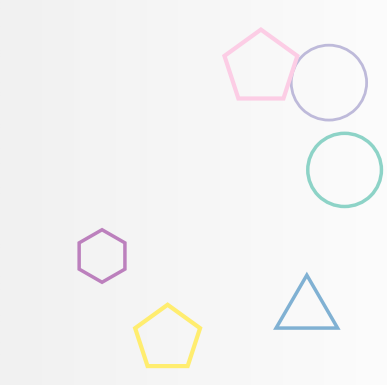[{"shape": "circle", "thickness": 2.5, "radius": 0.48, "center": [0.889, 0.559]}, {"shape": "circle", "thickness": 2, "radius": 0.49, "center": [0.849, 0.785]}, {"shape": "triangle", "thickness": 2.5, "radius": 0.46, "center": [0.792, 0.194]}, {"shape": "pentagon", "thickness": 3, "radius": 0.49, "center": [0.673, 0.824]}, {"shape": "hexagon", "thickness": 2.5, "radius": 0.34, "center": [0.263, 0.335]}, {"shape": "pentagon", "thickness": 3, "radius": 0.44, "center": [0.433, 0.12]}]